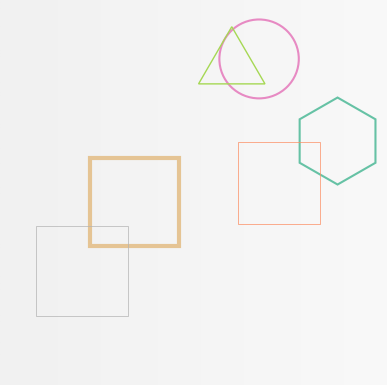[{"shape": "hexagon", "thickness": 1.5, "radius": 0.56, "center": [0.871, 0.634]}, {"shape": "square", "thickness": 0.5, "radius": 0.53, "center": [0.72, 0.524]}, {"shape": "circle", "thickness": 1.5, "radius": 0.51, "center": [0.669, 0.847]}, {"shape": "triangle", "thickness": 1, "radius": 0.49, "center": [0.598, 0.832]}, {"shape": "square", "thickness": 3, "radius": 0.58, "center": [0.347, 0.476]}, {"shape": "square", "thickness": 0.5, "radius": 0.59, "center": [0.211, 0.296]}]